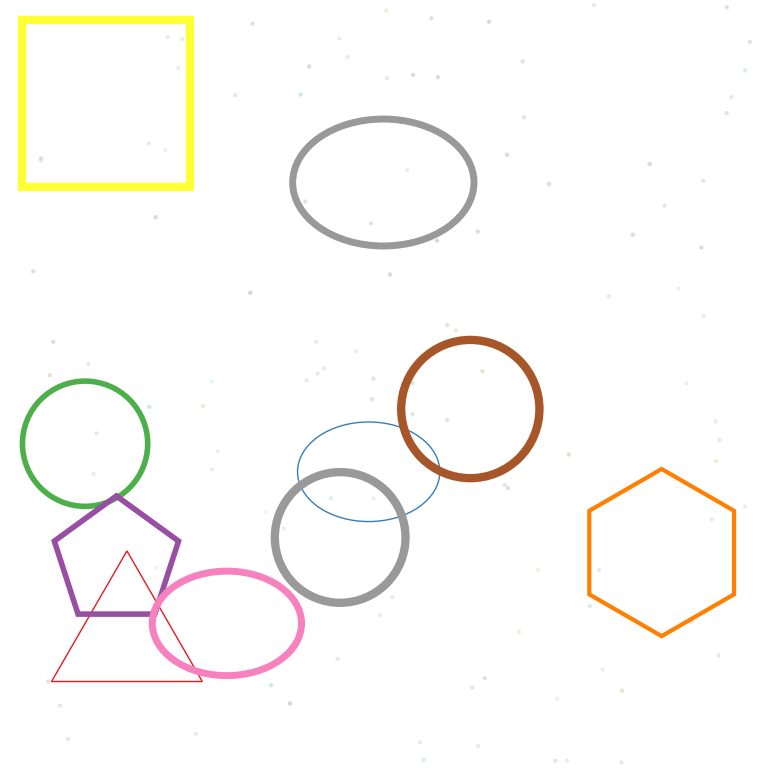[{"shape": "triangle", "thickness": 0.5, "radius": 0.57, "center": [0.165, 0.171]}, {"shape": "oval", "thickness": 0.5, "radius": 0.46, "center": [0.479, 0.387]}, {"shape": "circle", "thickness": 2, "radius": 0.41, "center": [0.11, 0.424]}, {"shape": "pentagon", "thickness": 2, "radius": 0.42, "center": [0.151, 0.271]}, {"shape": "hexagon", "thickness": 1.5, "radius": 0.54, "center": [0.859, 0.282]}, {"shape": "square", "thickness": 3, "radius": 0.54, "center": [0.138, 0.866]}, {"shape": "circle", "thickness": 3, "radius": 0.45, "center": [0.611, 0.469]}, {"shape": "oval", "thickness": 2.5, "radius": 0.48, "center": [0.295, 0.19]}, {"shape": "oval", "thickness": 2.5, "radius": 0.59, "center": [0.498, 0.763]}, {"shape": "circle", "thickness": 3, "radius": 0.42, "center": [0.442, 0.302]}]